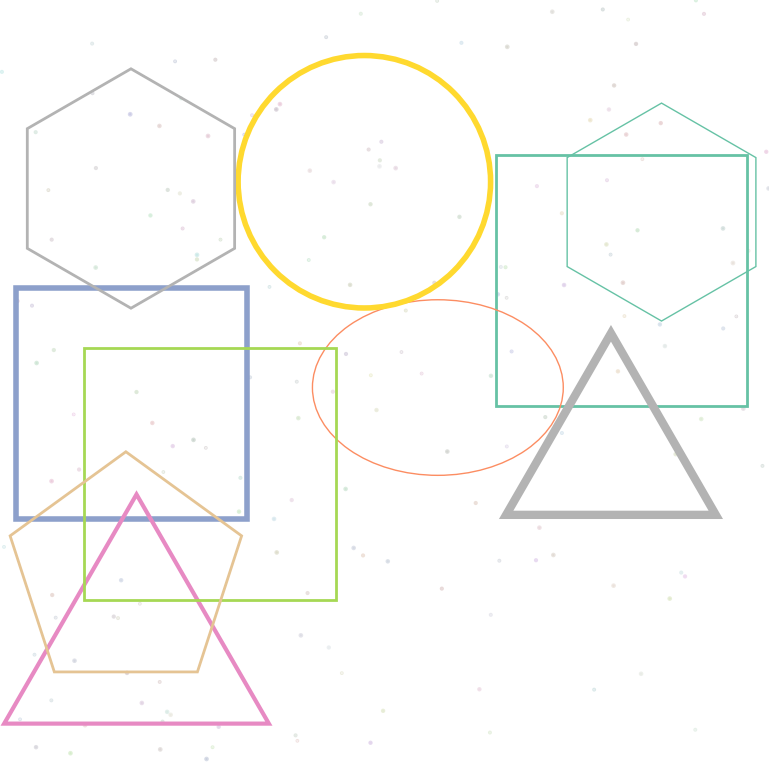[{"shape": "hexagon", "thickness": 0.5, "radius": 0.71, "center": [0.859, 0.725]}, {"shape": "square", "thickness": 1, "radius": 0.81, "center": [0.807, 0.636]}, {"shape": "oval", "thickness": 0.5, "radius": 0.81, "center": [0.569, 0.497]}, {"shape": "square", "thickness": 2, "radius": 0.75, "center": [0.17, 0.476]}, {"shape": "triangle", "thickness": 1.5, "radius": 0.99, "center": [0.177, 0.159]}, {"shape": "square", "thickness": 1, "radius": 0.82, "center": [0.272, 0.384]}, {"shape": "circle", "thickness": 2, "radius": 0.82, "center": [0.473, 0.764]}, {"shape": "pentagon", "thickness": 1, "radius": 0.79, "center": [0.163, 0.255]}, {"shape": "hexagon", "thickness": 1, "radius": 0.78, "center": [0.17, 0.755]}, {"shape": "triangle", "thickness": 3, "radius": 0.79, "center": [0.793, 0.41]}]